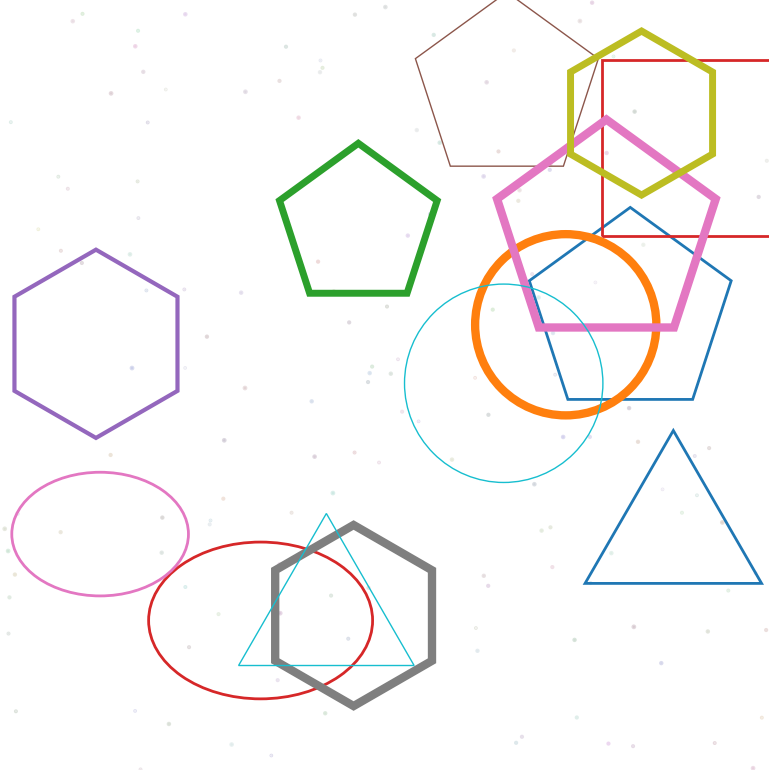[{"shape": "pentagon", "thickness": 1, "radius": 0.69, "center": [0.819, 0.593]}, {"shape": "triangle", "thickness": 1, "radius": 0.66, "center": [0.874, 0.309]}, {"shape": "circle", "thickness": 3, "radius": 0.59, "center": [0.735, 0.578]}, {"shape": "pentagon", "thickness": 2.5, "radius": 0.54, "center": [0.465, 0.706]}, {"shape": "square", "thickness": 1, "radius": 0.57, "center": [0.896, 0.808]}, {"shape": "oval", "thickness": 1, "radius": 0.73, "center": [0.338, 0.194]}, {"shape": "hexagon", "thickness": 1.5, "radius": 0.61, "center": [0.125, 0.554]}, {"shape": "pentagon", "thickness": 0.5, "radius": 0.62, "center": [0.658, 0.885]}, {"shape": "pentagon", "thickness": 3, "radius": 0.75, "center": [0.788, 0.695]}, {"shape": "oval", "thickness": 1, "radius": 0.57, "center": [0.13, 0.306]}, {"shape": "hexagon", "thickness": 3, "radius": 0.59, "center": [0.459, 0.201]}, {"shape": "hexagon", "thickness": 2.5, "radius": 0.53, "center": [0.833, 0.853]}, {"shape": "triangle", "thickness": 0.5, "radius": 0.66, "center": [0.424, 0.202]}, {"shape": "circle", "thickness": 0.5, "radius": 0.64, "center": [0.654, 0.502]}]